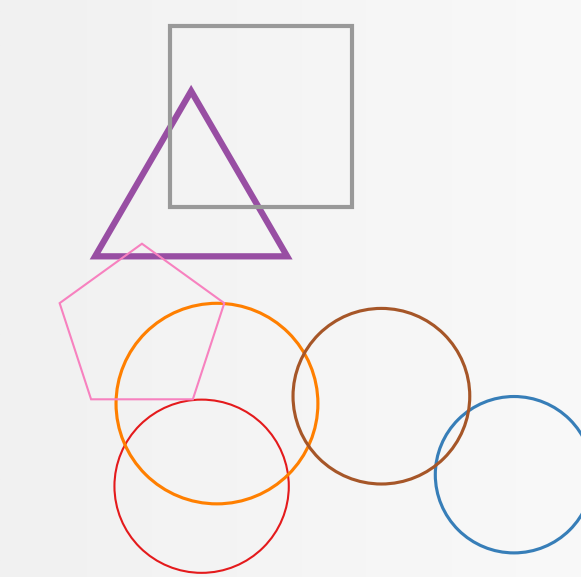[{"shape": "circle", "thickness": 1, "radius": 0.75, "center": [0.347, 0.157]}, {"shape": "circle", "thickness": 1.5, "radius": 0.68, "center": [0.884, 0.177]}, {"shape": "triangle", "thickness": 3, "radius": 0.95, "center": [0.329, 0.651]}, {"shape": "circle", "thickness": 1.5, "radius": 0.87, "center": [0.373, 0.3]}, {"shape": "circle", "thickness": 1.5, "radius": 0.76, "center": [0.656, 0.313]}, {"shape": "pentagon", "thickness": 1, "radius": 0.74, "center": [0.244, 0.428]}, {"shape": "square", "thickness": 2, "radius": 0.78, "center": [0.449, 0.797]}]